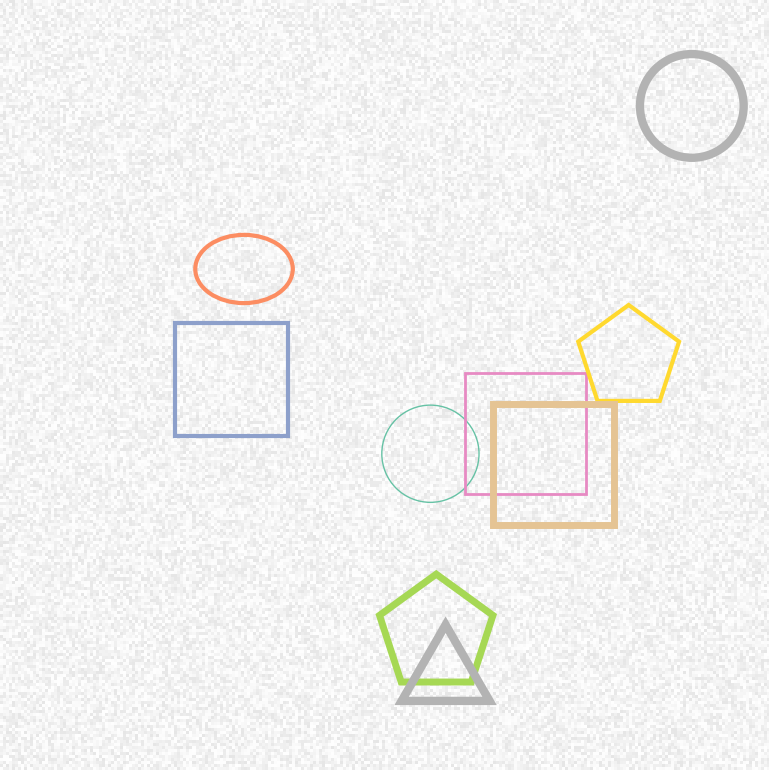[{"shape": "circle", "thickness": 0.5, "radius": 0.32, "center": [0.559, 0.411]}, {"shape": "oval", "thickness": 1.5, "radius": 0.32, "center": [0.317, 0.651]}, {"shape": "square", "thickness": 1.5, "radius": 0.37, "center": [0.301, 0.507]}, {"shape": "square", "thickness": 1, "radius": 0.39, "center": [0.683, 0.437]}, {"shape": "pentagon", "thickness": 2.5, "radius": 0.39, "center": [0.567, 0.177]}, {"shape": "pentagon", "thickness": 1.5, "radius": 0.34, "center": [0.816, 0.535]}, {"shape": "square", "thickness": 2.5, "radius": 0.39, "center": [0.719, 0.397]}, {"shape": "triangle", "thickness": 3, "radius": 0.33, "center": [0.579, 0.123]}, {"shape": "circle", "thickness": 3, "radius": 0.34, "center": [0.898, 0.862]}]